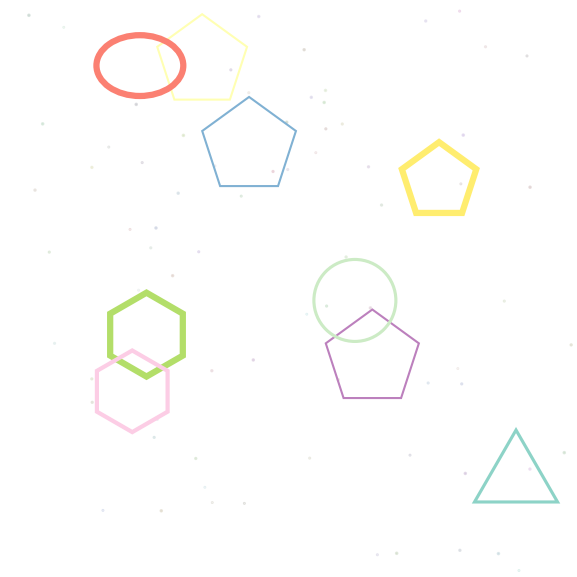[{"shape": "triangle", "thickness": 1.5, "radius": 0.42, "center": [0.894, 0.171]}, {"shape": "pentagon", "thickness": 1, "radius": 0.41, "center": [0.35, 0.893]}, {"shape": "oval", "thickness": 3, "radius": 0.38, "center": [0.242, 0.886]}, {"shape": "pentagon", "thickness": 1, "radius": 0.43, "center": [0.431, 0.746]}, {"shape": "hexagon", "thickness": 3, "radius": 0.36, "center": [0.254, 0.42]}, {"shape": "hexagon", "thickness": 2, "radius": 0.35, "center": [0.229, 0.322]}, {"shape": "pentagon", "thickness": 1, "radius": 0.42, "center": [0.645, 0.378]}, {"shape": "circle", "thickness": 1.5, "radius": 0.35, "center": [0.615, 0.479]}, {"shape": "pentagon", "thickness": 3, "radius": 0.34, "center": [0.76, 0.685]}]